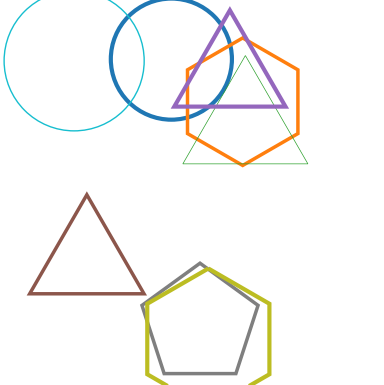[{"shape": "circle", "thickness": 3, "radius": 0.79, "center": [0.445, 0.846]}, {"shape": "hexagon", "thickness": 2.5, "radius": 0.83, "center": [0.63, 0.736]}, {"shape": "triangle", "thickness": 0.5, "radius": 0.94, "center": [0.637, 0.668]}, {"shape": "triangle", "thickness": 3, "radius": 0.83, "center": [0.597, 0.806]}, {"shape": "triangle", "thickness": 2.5, "radius": 0.86, "center": [0.226, 0.323]}, {"shape": "pentagon", "thickness": 2.5, "radius": 0.79, "center": [0.52, 0.158]}, {"shape": "hexagon", "thickness": 3, "radius": 0.92, "center": [0.541, 0.119]}, {"shape": "circle", "thickness": 1, "radius": 0.91, "center": [0.193, 0.842]}]